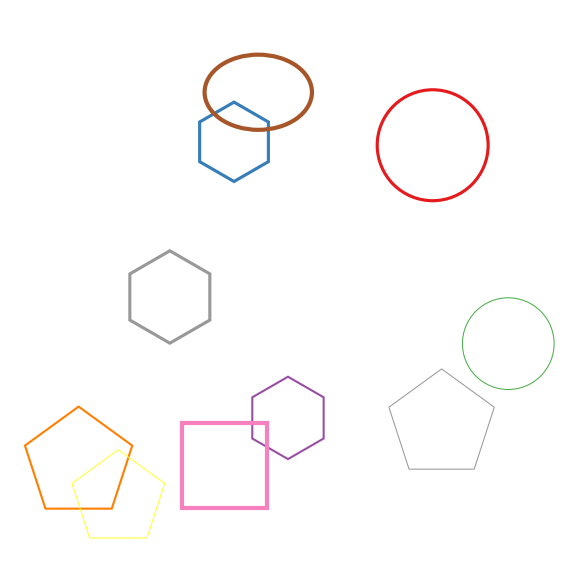[{"shape": "circle", "thickness": 1.5, "radius": 0.48, "center": [0.749, 0.748]}, {"shape": "hexagon", "thickness": 1.5, "radius": 0.34, "center": [0.405, 0.754]}, {"shape": "circle", "thickness": 0.5, "radius": 0.4, "center": [0.88, 0.404]}, {"shape": "hexagon", "thickness": 1, "radius": 0.36, "center": [0.499, 0.275]}, {"shape": "pentagon", "thickness": 1, "radius": 0.49, "center": [0.136, 0.197]}, {"shape": "pentagon", "thickness": 0.5, "radius": 0.42, "center": [0.205, 0.136]}, {"shape": "oval", "thickness": 2, "radius": 0.46, "center": [0.447, 0.839]}, {"shape": "square", "thickness": 2, "radius": 0.37, "center": [0.389, 0.193]}, {"shape": "hexagon", "thickness": 1.5, "radius": 0.4, "center": [0.294, 0.485]}, {"shape": "pentagon", "thickness": 0.5, "radius": 0.48, "center": [0.765, 0.264]}]